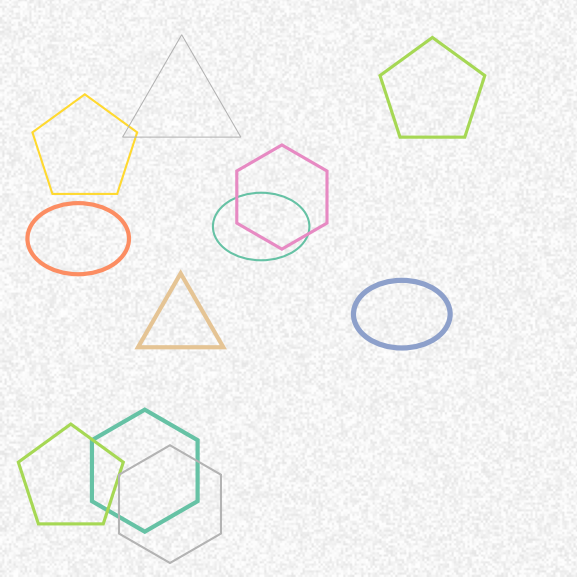[{"shape": "oval", "thickness": 1, "radius": 0.42, "center": [0.452, 0.607]}, {"shape": "hexagon", "thickness": 2, "radius": 0.53, "center": [0.251, 0.184]}, {"shape": "oval", "thickness": 2, "radius": 0.44, "center": [0.135, 0.586]}, {"shape": "oval", "thickness": 2.5, "radius": 0.42, "center": [0.696, 0.455]}, {"shape": "hexagon", "thickness": 1.5, "radius": 0.45, "center": [0.488, 0.658]}, {"shape": "pentagon", "thickness": 1.5, "radius": 0.48, "center": [0.749, 0.839]}, {"shape": "pentagon", "thickness": 1.5, "radius": 0.48, "center": [0.123, 0.169]}, {"shape": "pentagon", "thickness": 1, "radius": 0.48, "center": [0.147, 0.74]}, {"shape": "triangle", "thickness": 2, "radius": 0.43, "center": [0.313, 0.44]}, {"shape": "triangle", "thickness": 0.5, "radius": 0.59, "center": [0.315, 0.821]}, {"shape": "hexagon", "thickness": 1, "radius": 0.51, "center": [0.294, 0.126]}]